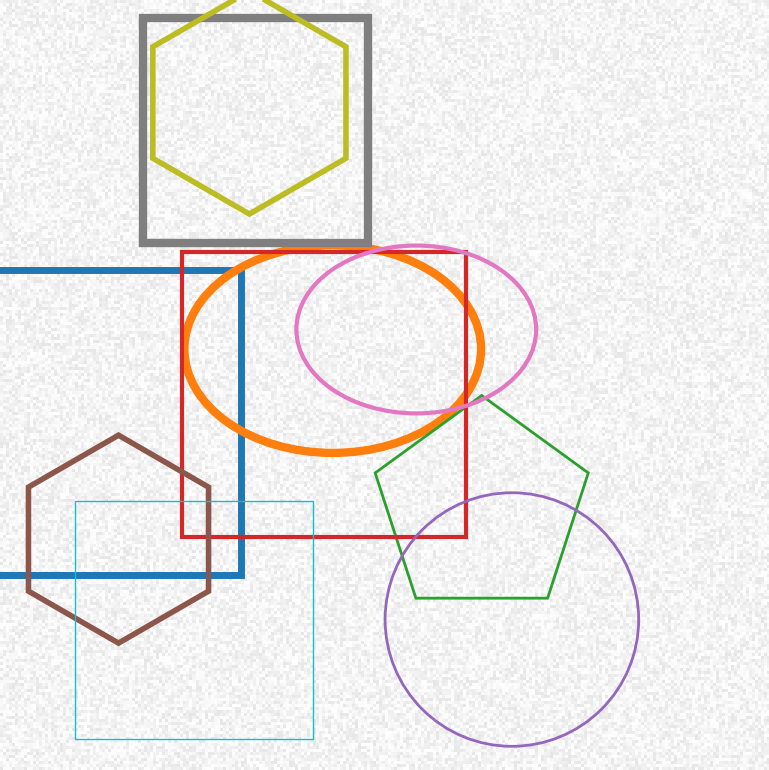[{"shape": "square", "thickness": 2.5, "radius": 0.99, "center": [0.115, 0.451]}, {"shape": "oval", "thickness": 3, "radius": 0.96, "center": [0.432, 0.547]}, {"shape": "pentagon", "thickness": 1, "radius": 0.73, "center": [0.626, 0.341]}, {"shape": "square", "thickness": 1.5, "radius": 0.92, "center": [0.421, 0.488]}, {"shape": "circle", "thickness": 1, "radius": 0.82, "center": [0.665, 0.195]}, {"shape": "hexagon", "thickness": 2, "radius": 0.68, "center": [0.154, 0.3]}, {"shape": "oval", "thickness": 1.5, "radius": 0.78, "center": [0.541, 0.572]}, {"shape": "square", "thickness": 3, "radius": 0.73, "center": [0.332, 0.831]}, {"shape": "hexagon", "thickness": 2, "radius": 0.72, "center": [0.324, 0.867]}, {"shape": "square", "thickness": 0.5, "radius": 0.77, "center": [0.252, 0.195]}]